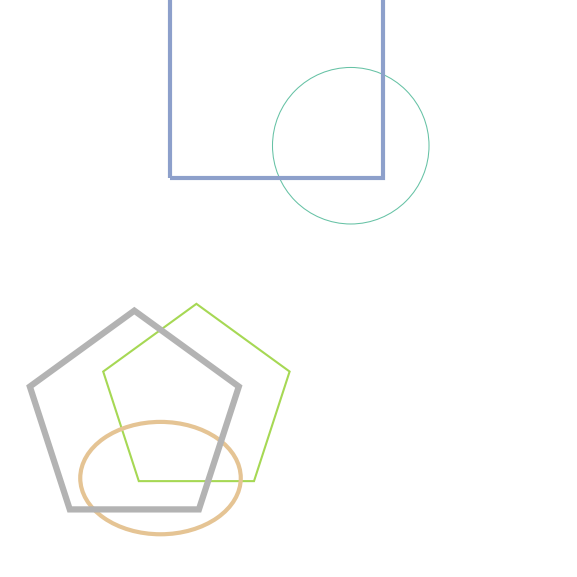[{"shape": "circle", "thickness": 0.5, "radius": 0.68, "center": [0.607, 0.747]}, {"shape": "square", "thickness": 2, "radius": 0.92, "center": [0.479, 0.875]}, {"shape": "pentagon", "thickness": 1, "radius": 0.85, "center": [0.34, 0.303]}, {"shape": "oval", "thickness": 2, "radius": 0.69, "center": [0.278, 0.171]}, {"shape": "pentagon", "thickness": 3, "radius": 0.95, "center": [0.233, 0.271]}]